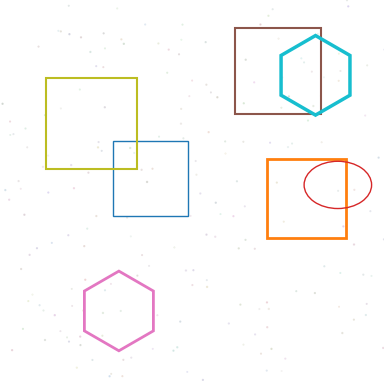[{"shape": "square", "thickness": 1, "radius": 0.49, "center": [0.392, 0.537]}, {"shape": "square", "thickness": 2, "radius": 0.51, "center": [0.796, 0.485]}, {"shape": "oval", "thickness": 1, "radius": 0.44, "center": [0.878, 0.52]}, {"shape": "square", "thickness": 1.5, "radius": 0.56, "center": [0.723, 0.815]}, {"shape": "hexagon", "thickness": 2, "radius": 0.52, "center": [0.309, 0.192]}, {"shape": "square", "thickness": 1.5, "radius": 0.59, "center": [0.237, 0.678]}, {"shape": "hexagon", "thickness": 2.5, "radius": 0.52, "center": [0.82, 0.804]}]